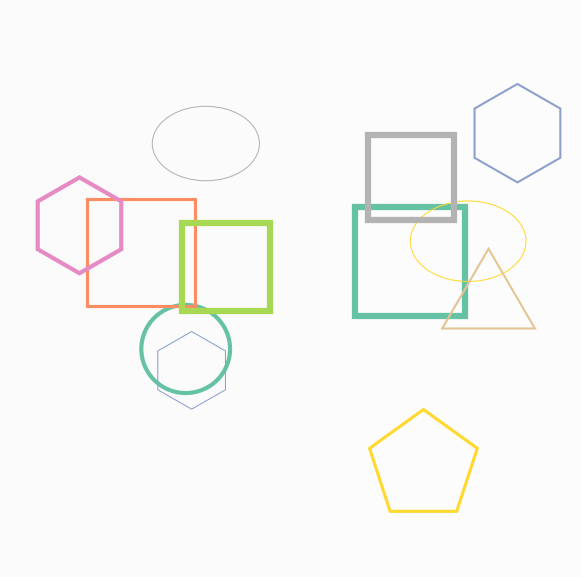[{"shape": "square", "thickness": 3, "radius": 0.47, "center": [0.706, 0.547]}, {"shape": "circle", "thickness": 2, "radius": 0.38, "center": [0.319, 0.395]}, {"shape": "square", "thickness": 1.5, "radius": 0.46, "center": [0.242, 0.562]}, {"shape": "hexagon", "thickness": 0.5, "radius": 0.34, "center": [0.33, 0.358]}, {"shape": "hexagon", "thickness": 1, "radius": 0.43, "center": [0.89, 0.769]}, {"shape": "hexagon", "thickness": 2, "radius": 0.41, "center": [0.137, 0.609]}, {"shape": "square", "thickness": 3, "radius": 0.38, "center": [0.389, 0.537]}, {"shape": "pentagon", "thickness": 1.5, "radius": 0.49, "center": [0.728, 0.193]}, {"shape": "oval", "thickness": 0.5, "radius": 0.5, "center": [0.805, 0.581]}, {"shape": "triangle", "thickness": 1, "radius": 0.46, "center": [0.84, 0.476]}, {"shape": "oval", "thickness": 0.5, "radius": 0.46, "center": [0.354, 0.751]}, {"shape": "square", "thickness": 3, "radius": 0.37, "center": [0.707, 0.692]}]